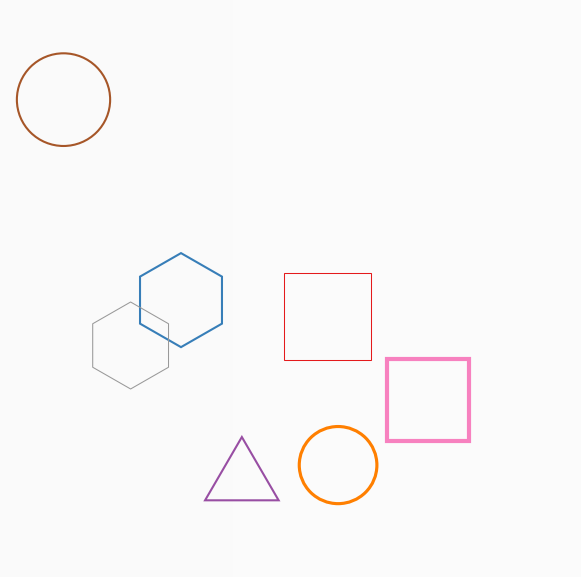[{"shape": "square", "thickness": 0.5, "radius": 0.37, "center": [0.564, 0.451]}, {"shape": "hexagon", "thickness": 1, "radius": 0.41, "center": [0.311, 0.479]}, {"shape": "triangle", "thickness": 1, "radius": 0.37, "center": [0.416, 0.169]}, {"shape": "circle", "thickness": 1.5, "radius": 0.33, "center": [0.582, 0.194]}, {"shape": "circle", "thickness": 1, "radius": 0.4, "center": [0.109, 0.827]}, {"shape": "square", "thickness": 2, "radius": 0.35, "center": [0.736, 0.306]}, {"shape": "hexagon", "thickness": 0.5, "radius": 0.38, "center": [0.225, 0.401]}]